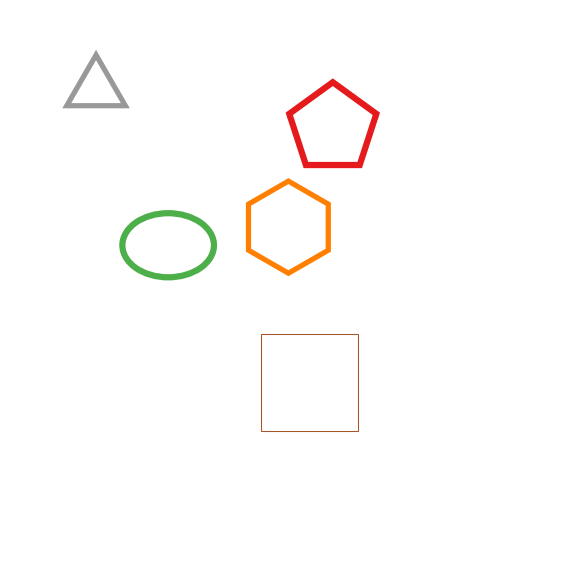[{"shape": "pentagon", "thickness": 3, "radius": 0.4, "center": [0.576, 0.778]}, {"shape": "oval", "thickness": 3, "radius": 0.4, "center": [0.291, 0.574]}, {"shape": "hexagon", "thickness": 2.5, "radius": 0.4, "center": [0.499, 0.606]}, {"shape": "square", "thickness": 0.5, "radius": 0.42, "center": [0.536, 0.337]}, {"shape": "triangle", "thickness": 2.5, "radius": 0.29, "center": [0.166, 0.845]}]